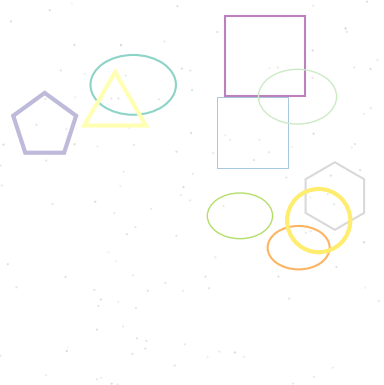[{"shape": "oval", "thickness": 1.5, "radius": 0.55, "center": [0.346, 0.78]}, {"shape": "triangle", "thickness": 3, "radius": 0.46, "center": [0.299, 0.72]}, {"shape": "pentagon", "thickness": 3, "radius": 0.43, "center": [0.116, 0.673]}, {"shape": "square", "thickness": 0.5, "radius": 0.46, "center": [0.656, 0.655]}, {"shape": "oval", "thickness": 1.5, "radius": 0.4, "center": [0.776, 0.357]}, {"shape": "oval", "thickness": 1, "radius": 0.42, "center": [0.623, 0.439]}, {"shape": "hexagon", "thickness": 1.5, "radius": 0.44, "center": [0.87, 0.491]}, {"shape": "square", "thickness": 1.5, "radius": 0.52, "center": [0.688, 0.854]}, {"shape": "oval", "thickness": 1, "radius": 0.51, "center": [0.773, 0.749]}, {"shape": "circle", "thickness": 3, "radius": 0.41, "center": [0.828, 0.427]}]